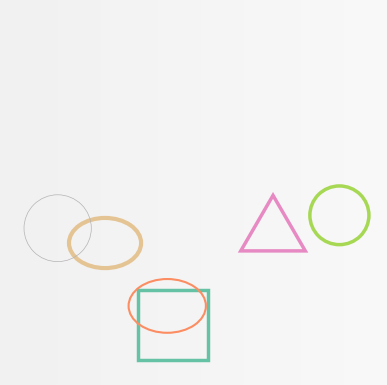[{"shape": "square", "thickness": 2.5, "radius": 0.45, "center": [0.447, 0.156]}, {"shape": "oval", "thickness": 1.5, "radius": 0.5, "center": [0.432, 0.205]}, {"shape": "triangle", "thickness": 2.5, "radius": 0.48, "center": [0.705, 0.396]}, {"shape": "circle", "thickness": 2.5, "radius": 0.38, "center": [0.876, 0.441]}, {"shape": "oval", "thickness": 3, "radius": 0.47, "center": [0.271, 0.369]}, {"shape": "circle", "thickness": 0.5, "radius": 0.43, "center": [0.149, 0.407]}]